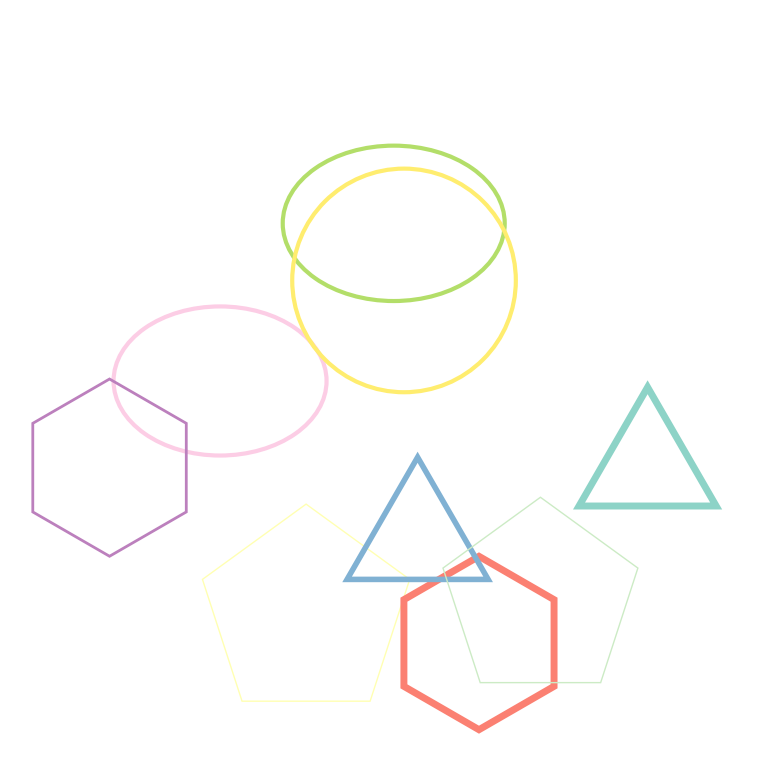[{"shape": "triangle", "thickness": 2.5, "radius": 0.51, "center": [0.841, 0.394]}, {"shape": "pentagon", "thickness": 0.5, "radius": 0.71, "center": [0.398, 0.204]}, {"shape": "hexagon", "thickness": 2.5, "radius": 0.56, "center": [0.622, 0.165]}, {"shape": "triangle", "thickness": 2, "radius": 0.53, "center": [0.542, 0.3]}, {"shape": "oval", "thickness": 1.5, "radius": 0.72, "center": [0.511, 0.71]}, {"shape": "oval", "thickness": 1.5, "radius": 0.69, "center": [0.286, 0.505]}, {"shape": "hexagon", "thickness": 1, "radius": 0.58, "center": [0.142, 0.393]}, {"shape": "pentagon", "thickness": 0.5, "radius": 0.67, "center": [0.702, 0.221]}, {"shape": "circle", "thickness": 1.5, "radius": 0.73, "center": [0.525, 0.636]}]